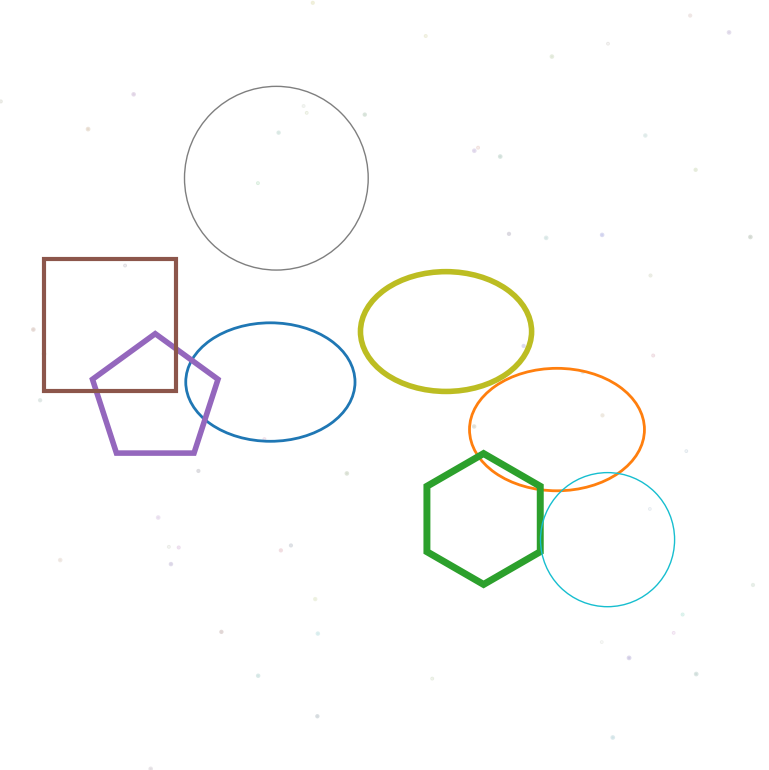[{"shape": "oval", "thickness": 1, "radius": 0.55, "center": [0.351, 0.504]}, {"shape": "oval", "thickness": 1, "radius": 0.57, "center": [0.723, 0.442]}, {"shape": "hexagon", "thickness": 2.5, "radius": 0.42, "center": [0.628, 0.326]}, {"shape": "pentagon", "thickness": 2, "radius": 0.43, "center": [0.202, 0.481]}, {"shape": "square", "thickness": 1.5, "radius": 0.43, "center": [0.143, 0.578]}, {"shape": "circle", "thickness": 0.5, "radius": 0.6, "center": [0.359, 0.769]}, {"shape": "oval", "thickness": 2, "radius": 0.56, "center": [0.579, 0.569]}, {"shape": "circle", "thickness": 0.5, "radius": 0.44, "center": [0.789, 0.299]}]